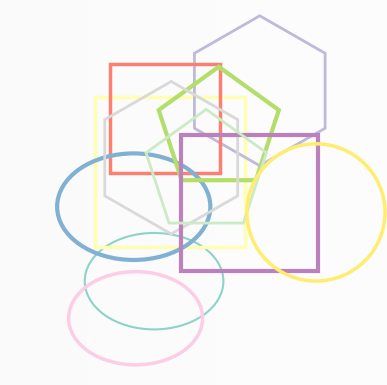[{"shape": "oval", "thickness": 1.5, "radius": 0.89, "center": [0.398, 0.27]}, {"shape": "square", "thickness": 2.5, "radius": 0.97, "center": [0.439, 0.553]}, {"shape": "hexagon", "thickness": 2, "radius": 0.97, "center": [0.67, 0.764]}, {"shape": "square", "thickness": 2.5, "radius": 0.71, "center": [0.425, 0.692]}, {"shape": "oval", "thickness": 3, "radius": 0.99, "center": [0.345, 0.463]}, {"shape": "pentagon", "thickness": 3, "radius": 0.81, "center": [0.565, 0.664]}, {"shape": "oval", "thickness": 2.5, "radius": 0.86, "center": [0.35, 0.173]}, {"shape": "hexagon", "thickness": 2, "radius": 0.99, "center": [0.442, 0.59]}, {"shape": "square", "thickness": 3, "radius": 0.88, "center": [0.643, 0.473]}, {"shape": "pentagon", "thickness": 2, "radius": 0.82, "center": [0.532, 0.553]}, {"shape": "circle", "thickness": 2.5, "radius": 0.89, "center": [0.815, 0.448]}]